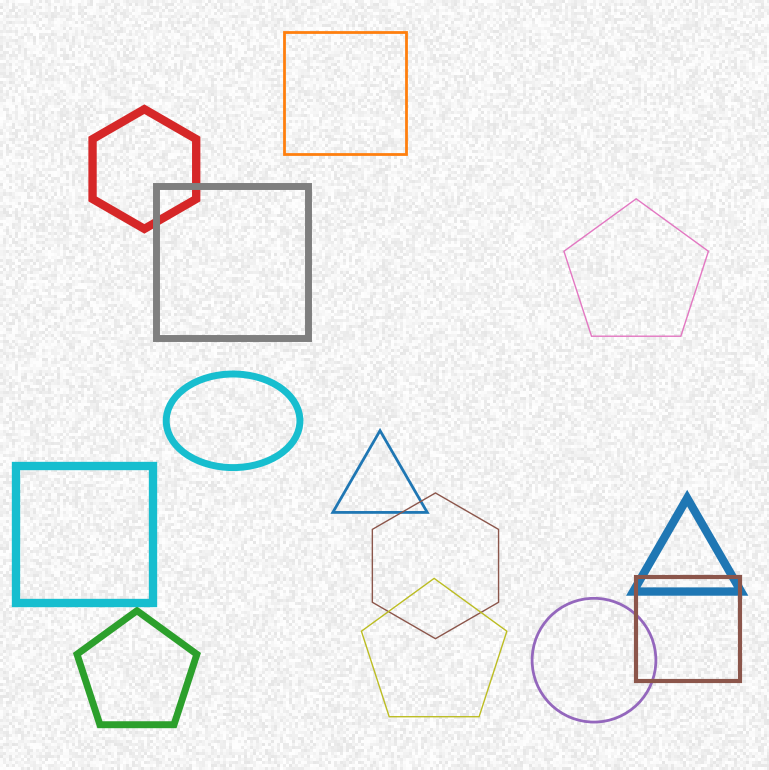[{"shape": "triangle", "thickness": 3, "radius": 0.4, "center": [0.892, 0.272]}, {"shape": "triangle", "thickness": 1, "radius": 0.35, "center": [0.494, 0.37]}, {"shape": "square", "thickness": 1, "radius": 0.4, "center": [0.448, 0.879]}, {"shape": "pentagon", "thickness": 2.5, "radius": 0.41, "center": [0.178, 0.125]}, {"shape": "hexagon", "thickness": 3, "radius": 0.39, "center": [0.188, 0.78]}, {"shape": "circle", "thickness": 1, "radius": 0.4, "center": [0.771, 0.143]}, {"shape": "hexagon", "thickness": 0.5, "radius": 0.47, "center": [0.566, 0.265]}, {"shape": "square", "thickness": 1.5, "radius": 0.34, "center": [0.893, 0.184]}, {"shape": "pentagon", "thickness": 0.5, "radius": 0.49, "center": [0.826, 0.643]}, {"shape": "square", "thickness": 2.5, "radius": 0.49, "center": [0.302, 0.66]}, {"shape": "pentagon", "thickness": 0.5, "radius": 0.5, "center": [0.564, 0.15]}, {"shape": "square", "thickness": 3, "radius": 0.44, "center": [0.109, 0.306]}, {"shape": "oval", "thickness": 2.5, "radius": 0.43, "center": [0.303, 0.454]}]